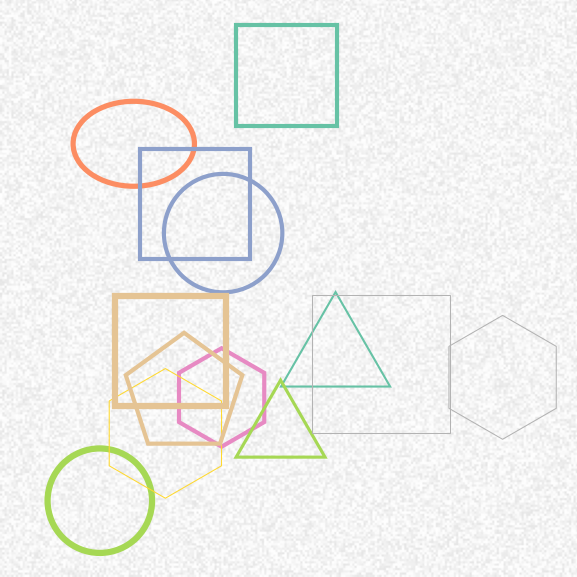[{"shape": "triangle", "thickness": 1, "radius": 0.55, "center": [0.581, 0.384]}, {"shape": "square", "thickness": 2, "radius": 0.44, "center": [0.496, 0.868]}, {"shape": "oval", "thickness": 2.5, "radius": 0.53, "center": [0.232, 0.75]}, {"shape": "square", "thickness": 2, "radius": 0.48, "center": [0.338, 0.646]}, {"shape": "circle", "thickness": 2, "radius": 0.51, "center": [0.386, 0.596]}, {"shape": "hexagon", "thickness": 2, "radius": 0.43, "center": [0.384, 0.311]}, {"shape": "circle", "thickness": 3, "radius": 0.45, "center": [0.173, 0.132]}, {"shape": "triangle", "thickness": 1.5, "radius": 0.44, "center": [0.486, 0.252]}, {"shape": "hexagon", "thickness": 0.5, "radius": 0.56, "center": [0.286, 0.249]}, {"shape": "square", "thickness": 3, "radius": 0.48, "center": [0.295, 0.391]}, {"shape": "pentagon", "thickness": 2, "radius": 0.53, "center": [0.319, 0.317]}, {"shape": "square", "thickness": 0.5, "radius": 0.6, "center": [0.659, 0.369]}, {"shape": "hexagon", "thickness": 0.5, "radius": 0.54, "center": [0.87, 0.346]}]